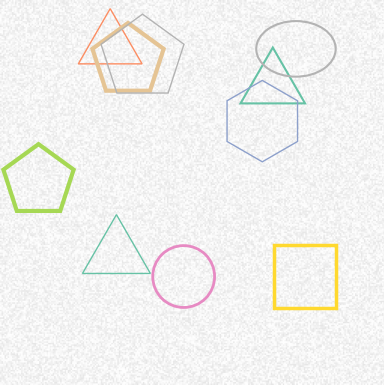[{"shape": "triangle", "thickness": 1, "radius": 0.51, "center": [0.302, 0.341]}, {"shape": "triangle", "thickness": 1.5, "radius": 0.48, "center": [0.709, 0.78]}, {"shape": "triangle", "thickness": 1, "radius": 0.48, "center": [0.286, 0.882]}, {"shape": "hexagon", "thickness": 1, "radius": 0.53, "center": [0.681, 0.685]}, {"shape": "circle", "thickness": 2, "radius": 0.4, "center": [0.477, 0.282]}, {"shape": "pentagon", "thickness": 3, "radius": 0.48, "center": [0.1, 0.53]}, {"shape": "square", "thickness": 2.5, "radius": 0.41, "center": [0.792, 0.281]}, {"shape": "pentagon", "thickness": 3, "radius": 0.49, "center": [0.333, 0.843]}, {"shape": "pentagon", "thickness": 1, "radius": 0.57, "center": [0.37, 0.85]}, {"shape": "oval", "thickness": 1.5, "radius": 0.52, "center": [0.769, 0.873]}]